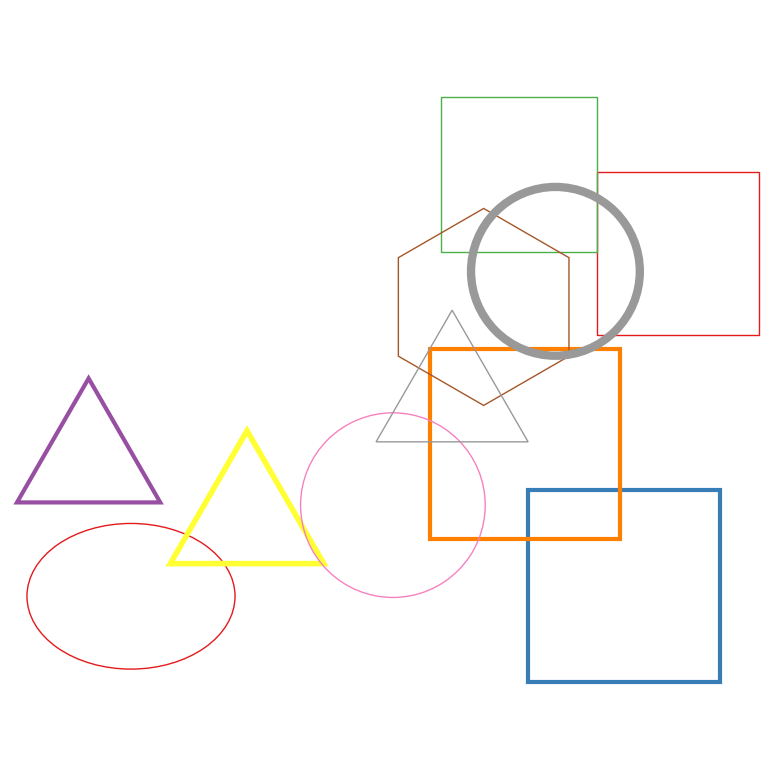[{"shape": "oval", "thickness": 0.5, "radius": 0.68, "center": [0.17, 0.226]}, {"shape": "square", "thickness": 0.5, "radius": 0.53, "center": [0.881, 0.671]}, {"shape": "square", "thickness": 1.5, "radius": 0.62, "center": [0.811, 0.239]}, {"shape": "square", "thickness": 0.5, "radius": 0.5, "center": [0.674, 0.773]}, {"shape": "triangle", "thickness": 1.5, "radius": 0.54, "center": [0.115, 0.401]}, {"shape": "square", "thickness": 1.5, "radius": 0.62, "center": [0.682, 0.423]}, {"shape": "triangle", "thickness": 2, "radius": 0.58, "center": [0.321, 0.326]}, {"shape": "hexagon", "thickness": 0.5, "radius": 0.64, "center": [0.628, 0.601]}, {"shape": "circle", "thickness": 0.5, "radius": 0.6, "center": [0.51, 0.344]}, {"shape": "triangle", "thickness": 0.5, "radius": 0.57, "center": [0.587, 0.483]}, {"shape": "circle", "thickness": 3, "radius": 0.55, "center": [0.721, 0.648]}]